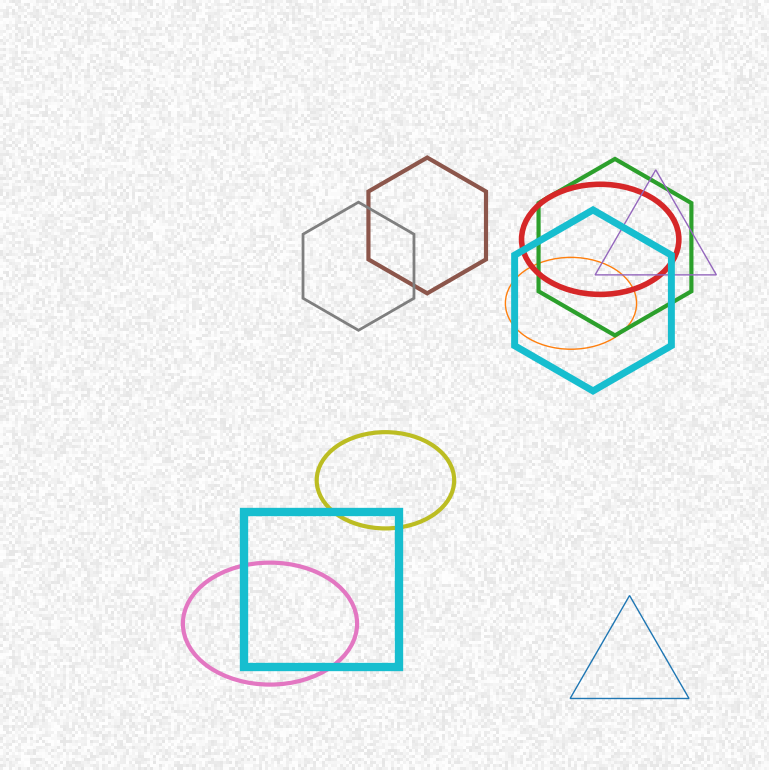[{"shape": "triangle", "thickness": 0.5, "radius": 0.45, "center": [0.818, 0.137]}, {"shape": "oval", "thickness": 0.5, "radius": 0.43, "center": [0.742, 0.606]}, {"shape": "hexagon", "thickness": 1.5, "radius": 0.57, "center": [0.799, 0.679]}, {"shape": "oval", "thickness": 2, "radius": 0.51, "center": [0.779, 0.689]}, {"shape": "triangle", "thickness": 0.5, "radius": 0.45, "center": [0.852, 0.688]}, {"shape": "hexagon", "thickness": 1.5, "radius": 0.44, "center": [0.555, 0.707]}, {"shape": "oval", "thickness": 1.5, "radius": 0.57, "center": [0.351, 0.19]}, {"shape": "hexagon", "thickness": 1, "radius": 0.42, "center": [0.466, 0.654]}, {"shape": "oval", "thickness": 1.5, "radius": 0.45, "center": [0.501, 0.376]}, {"shape": "hexagon", "thickness": 2.5, "radius": 0.59, "center": [0.77, 0.61]}, {"shape": "square", "thickness": 3, "radius": 0.5, "center": [0.418, 0.235]}]